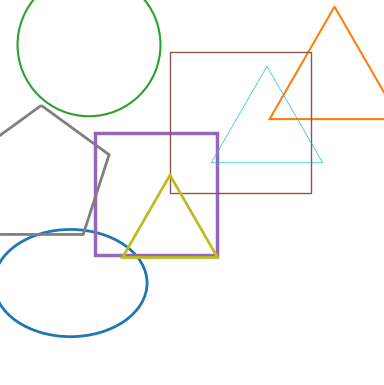[{"shape": "oval", "thickness": 2, "radius": 0.99, "center": [0.183, 0.265]}, {"shape": "triangle", "thickness": 1.5, "radius": 0.97, "center": [0.869, 0.788]}, {"shape": "circle", "thickness": 1.5, "radius": 0.93, "center": [0.231, 0.884]}, {"shape": "square", "thickness": 2.5, "radius": 0.79, "center": [0.405, 0.496]}, {"shape": "square", "thickness": 1, "radius": 0.92, "center": [0.624, 0.681]}, {"shape": "pentagon", "thickness": 2, "radius": 0.93, "center": [0.107, 0.541]}, {"shape": "triangle", "thickness": 2, "radius": 0.71, "center": [0.442, 0.402]}, {"shape": "triangle", "thickness": 0.5, "radius": 0.84, "center": [0.693, 0.661]}]